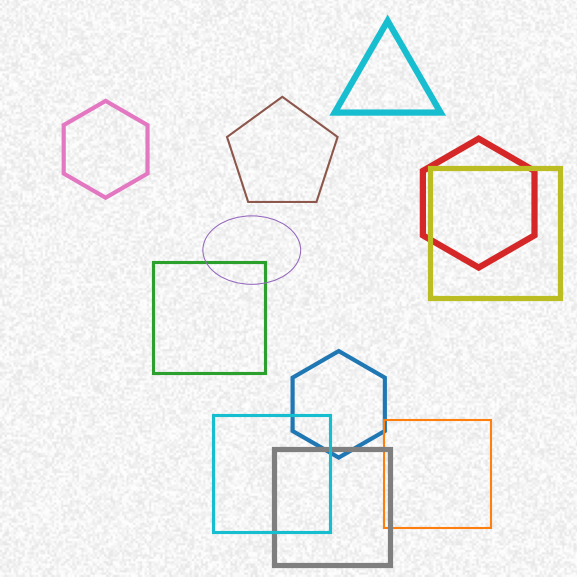[{"shape": "hexagon", "thickness": 2, "radius": 0.46, "center": [0.587, 0.299]}, {"shape": "square", "thickness": 1, "radius": 0.47, "center": [0.758, 0.178]}, {"shape": "square", "thickness": 1.5, "radius": 0.48, "center": [0.363, 0.449]}, {"shape": "hexagon", "thickness": 3, "radius": 0.56, "center": [0.829, 0.647]}, {"shape": "oval", "thickness": 0.5, "radius": 0.42, "center": [0.436, 0.566]}, {"shape": "pentagon", "thickness": 1, "radius": 0.5, "center": [0.489, 0.731]}, {"shape": "hexagon", "thickness": 2, "radius": 0.42, "center": [0.183, 0.741]}, {"shape": "square", "thickness": 2.5, "radius": 0.5, "center": [0.574, 0.122]}, {"shape": "square", "thickness": 2.5, "radius": 0.56, "center": [0.856, 0.595]}, {"shape": "triangle", "thickness": 3, "radius": 0.53, "center": [0.671, 0.857]}, {"shape": "square", "thickness": 1.5, "radius": 0.51, "center": [0.469, 0.179]}]